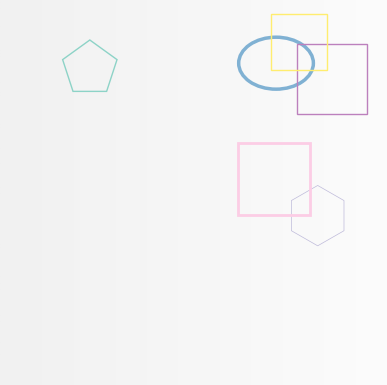[{"shape": "pentagon", "thickness": 1, "radius": 0.37, "center": [0.232, 0.822]}, {"shape": "hexagon", "thickness": 0.5, "radius": 0.39, "center": [0.82, 0.44]}, {"shape": "oval", "thickness": 2.5, "radius": 0.48, "center": [0.712, 0.836]}, {"shape": "square", "thickness": 2, "radius": 0.47, "center": [0.707, 0.535]}, {"shape": "square", "thickness": 1, "radius": 0.45, "center": [0.856, 0.794]}, {"shape": "square", "thickness": 1, "radius": 0.36, "center": [0.771, 0.891]}]